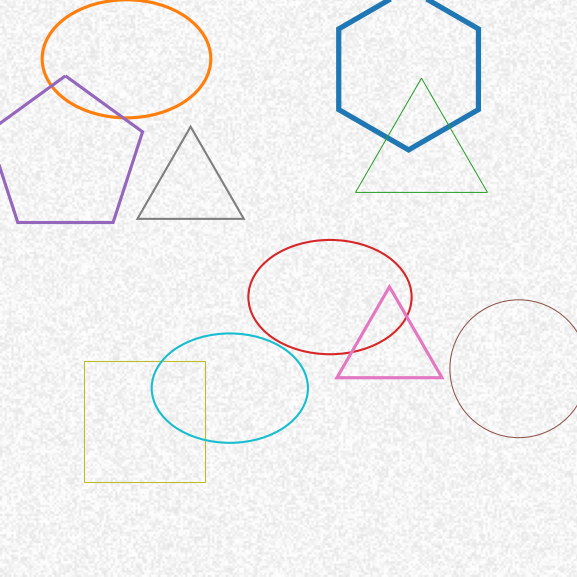[{"shape": "hexagon", "thickness": 2.5, "radius": 0.7, "center": [0.708, 0.879]}, {"shape": "oval", "thickness": 1.5, "radius": 0.73, "center": [0.219, 0.897]}, {"shape": "triangle", "thickness": 0.5, "radius": 0.66, "center": [0.73, 0.732]}, {"shape": "oval", "thickness": 1, "radius": 0.71, "center": [0.571, 0.485]}, {"shape": "pentagon", "thickness": 1.5, "radius": 0.7, "center": [0.113, 0.727]}, {"shape": "circle", "thickness": 0.5, "radius": 0.6, "center": [0.898, 0.361]}, {"shape": "triangle", "thickness": 1.5, "radius": 0.53, "center": [0.674, 0.398]}, {"shape": "triangle", "thickness": 1, "radius": 0.53, "center": [0.33, 0.673]}, {"shape": "square", "thickness": 0.5, "radius": 0.52, "center": [0.251, 0.269]}, {"shape": "oval", "thickness": 1, "radius": 0.68, "center": [0.398, 0.327]}]